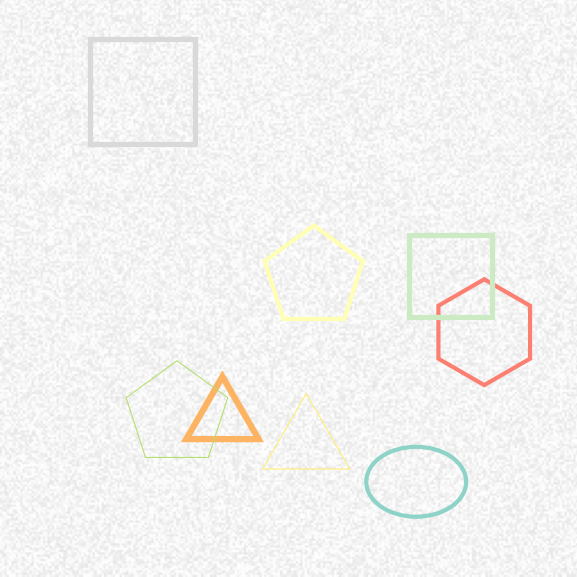[{"shape": "oval", "thickness": 2, "radius": 0.43, "center": [0.721, 0.165]}, {"shape": "pentagon", "thickness": 2, "radius": 0.45, "center": [0.543, 0.519]}, {"shape": "hexagon", "thickness": 2, "radius": 0.46, "center": [0.838, 0.424]}, {"shape": "triangle", "thickness": 3, "radius": 0.36, "center": [0.385, 0.275]}, {"shape": "pentagon", "thickness": 0.5, "radius": 0.46, "center": [0.306, 0.282]}, {"shape": "square", "thickness": 2.5, "radius": 0.45, "center": [0.247, 0.841]}, {"shape": "square", "thickness": 2.5, "radius": 0.36, "center": [0.78, 0.521]}, {"shape": "triangle", "thickness": 0.5, "radius": 0.44, "center": [0.53, 0.231]}]